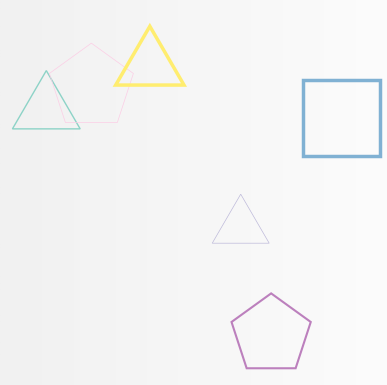[{"shape": "triangle", "thickness": 1, "radius": 0.5, "center": [0.12, 0.716]}, {"shape": "triangle", "thickness": 0.5, "radius": 0.42, "center": [0.621, 0.411]}, {"shape": "square", "thickness": 2.5, "radius": 0.5, "center": [0.881, 0.693]}, {"shape": "pentagon", "thickness": 0.5, "radius": 0.57, "center": [0.236, 0.774]}, {"shape": "pentagon", "thickness": 1.5, "radius": 0.54, "center": [0.7, 0.13]}, {"shape": "triangle", "thickness": 2.5, "radius": 0.51, "center": [0.387, 0.83]}]